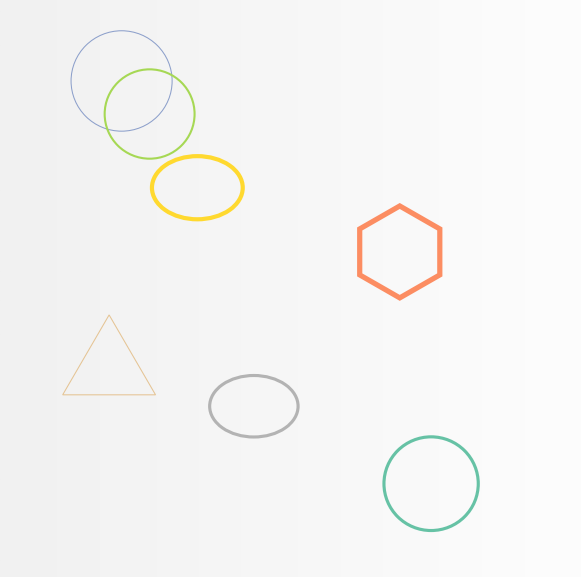[{"shape": "circle", "thickness": 1.5, "radius": 0.41, "center": [0.742, 0.162]}, {"shape": "hexagon", "thickness": 2.5, "radius": 0.4, "center": [0.688, 0.563]}, {"shape": "circle", "thickness": 0.5, "radius": 0.43, "center": [0.209, 0.859]}, {"shape": "circle", "thickness": 1, "radius": 0.39, "center": [0.257, 0.802]}, {"shape": "oval", "thickness": 2, "radius": 0.39, "center": [0.34, 0.674]}, {"shape": "triangle", "thickness": 0.5, "radius": 0.46, "center": [0.188, 0.362]}, {"shape": "oval", "thickness": 1.5, "radius": 0.38, "center": [0.437, 0.296]}]